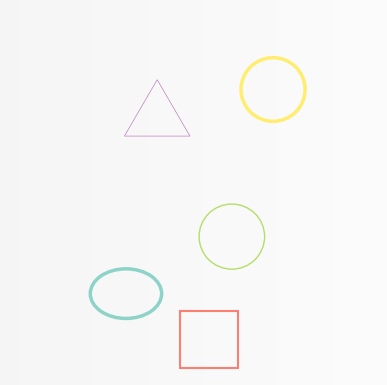[{"shape": "oval", "thickness": 2.5, "radius": 0.46, "center": [0.325, 0.237]}, {"shape": "square", "thickness": 1.5, "radius": 0.37, "center": [0.539, 0.119]}, {"shape": "circle", "thickness": 1, "radius": 0.42, "center": [0.598, 0.385]}, {"shape": "triangle", "thickness": 0.5, "radius": 0.49, "center": [0.406, 0.695]}, {"shape": "circle", "thickness": 2.5, "radius": 0.41, "center": [0.705, 0.768]}]